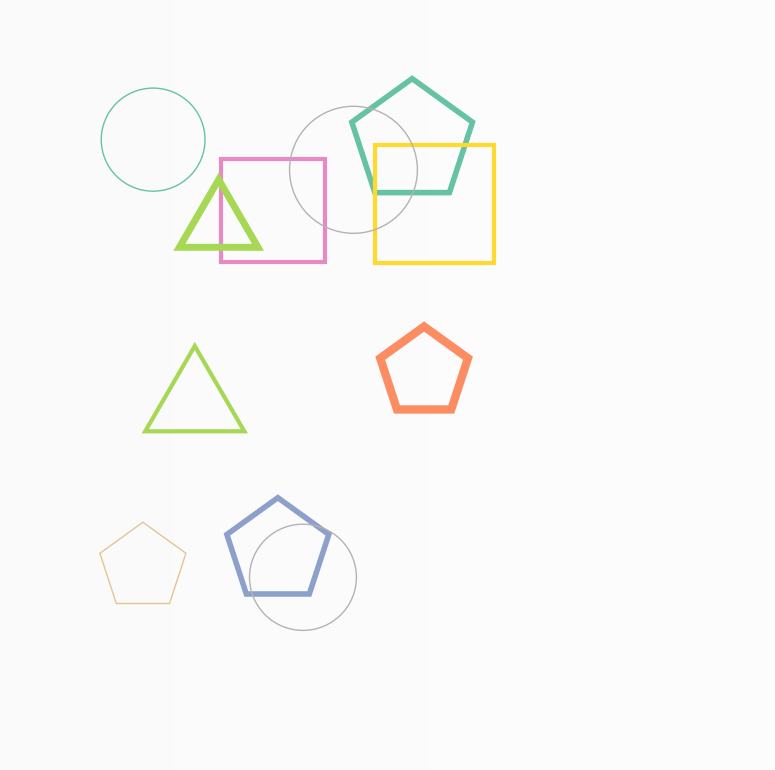[{"shape": "pentagon", "thickness": 2, "radius": 0.41, "center": [0.532, 0.816]}, {"shape": "circle", "thickness": 0.5, "radius": 0.33, "center": [0.198, 0.819]}, {"shape": "pentagon", "thickness": 3, "radius": 0.3, "center": [0.547, 0.516]}, {"shape": "pentagon", "thickness": 2, "radius": 0.35, "center": [0.358, 0.285]}, {"shape": "square", "thickness": 1.5, "radius": 0.33, "center": [0.352, 0.727]}, {"shape": "triangle", "thickness": 2.5, "radius": 0.29, "center": [0.282, 0.708]}, {"shape": "triangle", "thickness": 1.5, "radius": 0.37, "center": [0.251, 0.477]}, {"shape": "square", "thickness": 1.5, "radius": 0.38, "center": [0.561, 0.735]}, {"shape": "pentagon", "thickness": 0.5, "radius": 0.29, "center": [0.184, 0.263]}, {"shape": "circle", "thickness": 0.5, "radius": 0.41, "center": [0.456, 0.779]}, {"shape": "circle", "thickness": 0.5, "radius": 0.34, "center": [0.391, 0.25]}]